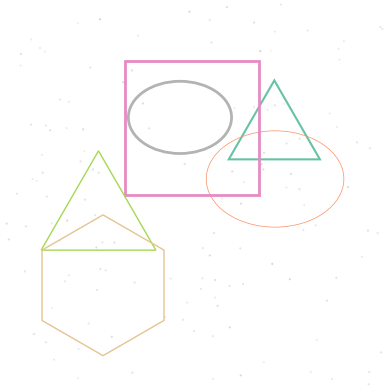[{"shape": "triangle", "thickness": 1.5, "radius": 0.68, "center": [0.713, 0.654]}, {"shape": "oval", "thickness": 0.5, "radius": 0.89, "center": [0.714, 0.535]}, {"shape": "square", "thickness": 2, "radius": 0.87, "center": [0.498, 0.668]}, {"shape": "triangle", "thickness": 1, "radius": 0.86, "center": [0.256, 0.436]}, {"shape": "hexagon", "thickness": 1, "radius": 0.91, "center": [0.268, 0.259]}, {"shape": "oval", "thickness": 2, "radius": 0.67, "center": [0.467, 0.695]}]